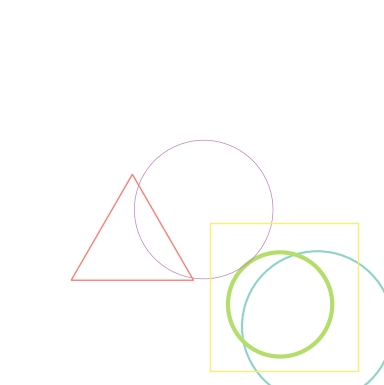[{"shape": "circle", "thickness": 1.5, "radius": 0.98, "center": [0.824, 0.152]}, {"shape": "triangle", "thickness": 1, "radius": 0.92, "center": [0.344, 0.364]}, {"shape": "circle", "thickness": 3, "radius": 0.68, "center": [0.728, 0.209]}, {"shape": "circle", "thickness": 0.5, "radius": 0.9, "center": [0.529, 0.456]}, {"shape": "square", "thickness": 1, "radius": 0.96, "center": [0.739, 0.229]}]